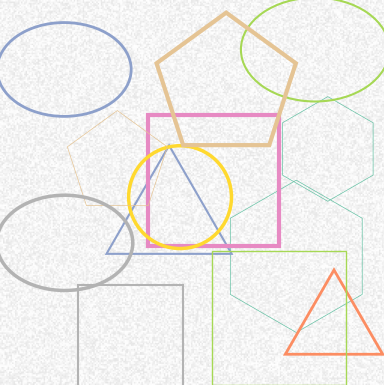[{"shape": "hexagon", "thickness": 0.5, "radius": 0.68, "center": [0.851, 0.613]}, {"shape": "hexagon", "thickness": 0.5, "radius": 0.99, "center": [0.77, 0.334]}, {"shape": "triangle", "thickness": 2, "radius": 0.73, "center": [0.868, 0.153]}, {"shape": "triangle", "thickness": 1.5, "radius": 0.94, "center": [0.439, 0.435]}, {"shape": "oval", "thickness": 2, "radius": 0.87, "center": [0.167, 0.82]}, {"shape": "square", "thickness": 3, "radius": 0.85, "center": [0.554, 0.531]}, {"shape": "square", "thickness": 1, "radius": 0.87, "center": [0.725, 0.174]}, {"shape": "oval", "thickness": 1.5, "radius": 0.96, "center": [0.818, 0.871]}, {"shape": "circle", "thickness": 2.5, "radius": 0.67, "center": [0.468, 0.488]}, {"shape": "pentagon", "thickness": 0.5, "radius": 0.68, "center": [0.305, 0.576]}, {"shape": "pentagon", "thickness": 3, "radius": 0.95, "center": [0.588, 0.777]}, {"shape": "square", "thickness": 1.5, "radius": 0.68, "center": [0.338, 0.122]}, {"shape": "oval", "thickness": 2.5, "radius": 0.88, "center": [0.168, 0.369]}]